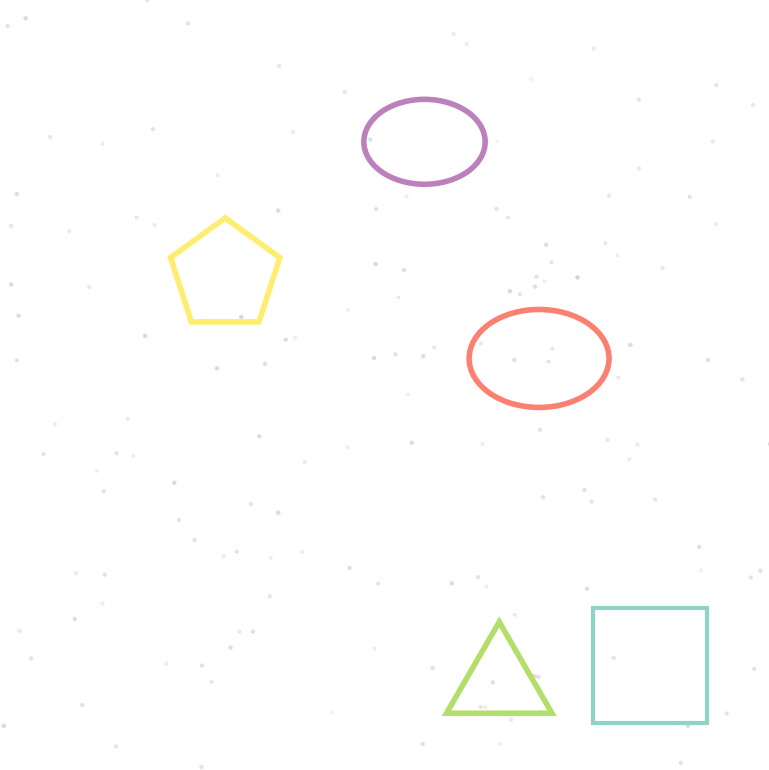[{"shape": "square", "thickness": 1.5, "radius": 0.37, "center": [0.844, 0.136]}, {"shape": "oval", "thickness": 2, "radius": 0.45, "center": [0.7, 0.534]}, {"shape": "triangle", "thickness": 2, "radius": 0.4, "center": [0.648, 0.113]}, {"shape": "oval", "thickness": 2, "radius": 0.39, "center": [0.551, 0.816]}, {"shape": "pentagon", "thickness": 2, "radius": 0.37, "center": [0.292, 0.642]}]